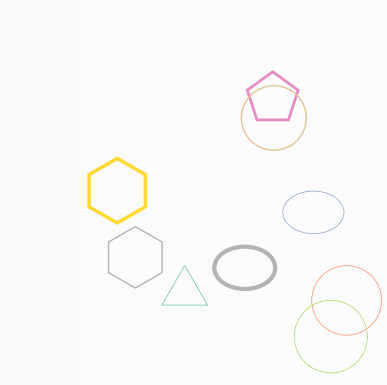[{"shape": "triangle", "thickness": 0.5, "radius": 0.34, "center": [0.477, 0.242]}, {"shape": "circle", "thickness": 0.5, "radius": 0.45, "center": [0.895, 0.22]}, {"shape": "oval", "thickness": 0.5, "radius": 0.39, "center": [0.809, 0.448]}, {"shape": "pentagon", "thickness": 2, "radius": 0.35, "center": [0.704, 0.744]}, {"shape": "circle", "thickness": 0.5, "radius": 0.47, "center": [0.854, 0.126]}, {"shape": "hexagon", "thickness": 2.5, "radius": 0.42, "center": [0.303, 0.505]}, {"shape": "circle", "thickness": 1, "radius": 0.42, "center": [0.707, 0.694]}, {"shape": "hexagon", "thickness": 1, "radius": 0.4, "center": [0.349, 0.332]}, {"shape": "oval", "thickness": 3, "radius": 0.39, "center": [0.632, 0.304]}]